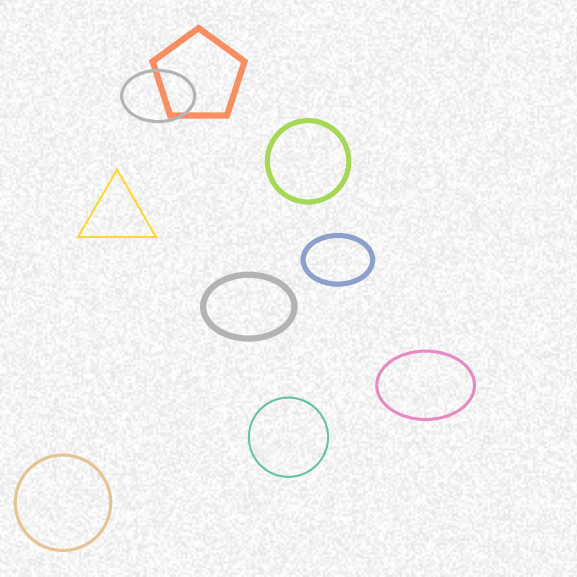[{"shape": "circle", "thickness": 1, "radius": 0.34, "center": [0.5, 0.242]}, {"shape": "pentagon", "thickness": 3, "radius": 0.42, "center": [0.344, 0.867]}, {"shape": "oval", "thickness": 2.5, "radius": 0.3, "center": [0.585, 0.549]}, {"shape": "oval", "thickness": 1.5, "radius": 0.42, "center": [0.737, 0.332]}, {"shape": "circle", "thickness": 2.5, "radius": 0.35, "center": [0.533, 0.72]}, {"shape": "triangle", "thickness": 1, "radius": 0.39, "center": [0.203, 0.628]}, {"shape": "circle", "thickness": 1.5, "radius": 0.41, "center": [0.109, 0.129]}, {"shape": "oval", "thickness": 1.5, "radius": 0.32, "center": [0.274, 0.833]}, {"shape": "oval", "thickness": 3, "radius": 0.4, "center": [0.431, 0.468]}]